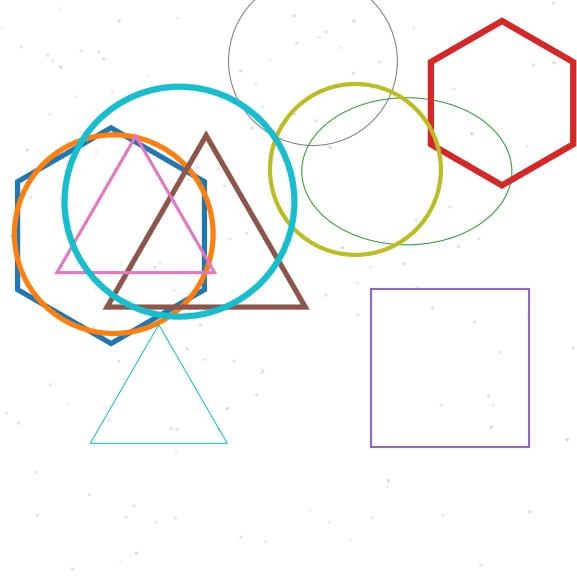[{"shape": "hexagon", "thickness": 2.5, "radius": 0.93, "center": [0.192, 0.591]}, {"shape": "circle", "thickness": 2.5, "radius": 0.86, "center": [0.197, 0.594]}, {"shape": "oval", "thickness": 0.5, "radius": 0.91, "center": [0.704, 0.703]}, {"shape": "hexagon", "thickness": 3, "radius": 0.71, "center": [0.869, 0.82]}, {"shape": "square", "thickness": 1, "radius": 0.68, "center": [0.779, 0.362]}, {"shape": "triangle", "thickness": 2.5, "radius": 0.99, "center": [0.357, 0.566]}, {"shape": "triangle", "thickness": 1.5, "radius": 0.79, "center": [0.235, 0.606]}, {"shape": "circle", "thickness": 0.5, "radius": 0.73, "center": [0.542, 0.893]}, {"shape": "circle", "thickness": 2, "radius": 0.74, "center": [0.616, 0.706]}, {"shape": "triangle", "thickness": 0.5, "radius": 0.69, "center": [0.275, 0.3]}, {"shape": "circle", "thickness": 3, "radius": 1.0, "center": [0.311, 0.65]}]